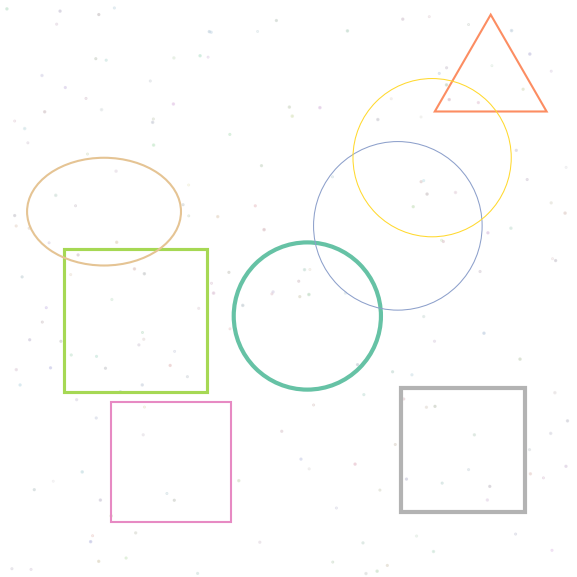[{"shape": "circle", "thickness": 2, "radius": 0.64, "center": [0.532, 0.452]}, {"shape": "triangle", "thickness": 1, "radius": 0.56, "center": [0.85, 0.862]}, {"shape": "circle", "thickness": 0.5, "radius": 0.73, "center": [0.689, 0.608]}, {"shape": "square", "thickness": 1, "radius": 0.52, "center": [0.296, 0.199]}, {"shape": "square", "thickness": 1.5, "radius": 0.62, "center": [0.235, 0.445]}, {"shape": "circle", "thickness": 0.5, "radius": 0.69, "center": [0.748, 0.726]}, {"shape": "oval", "thickness": 1, "radius": 0.67, "center": [0.18, 0.633]}, {"shape": "square", "thickness": 2, "radius": 0.54, "center": [0.802, 0.22]}]